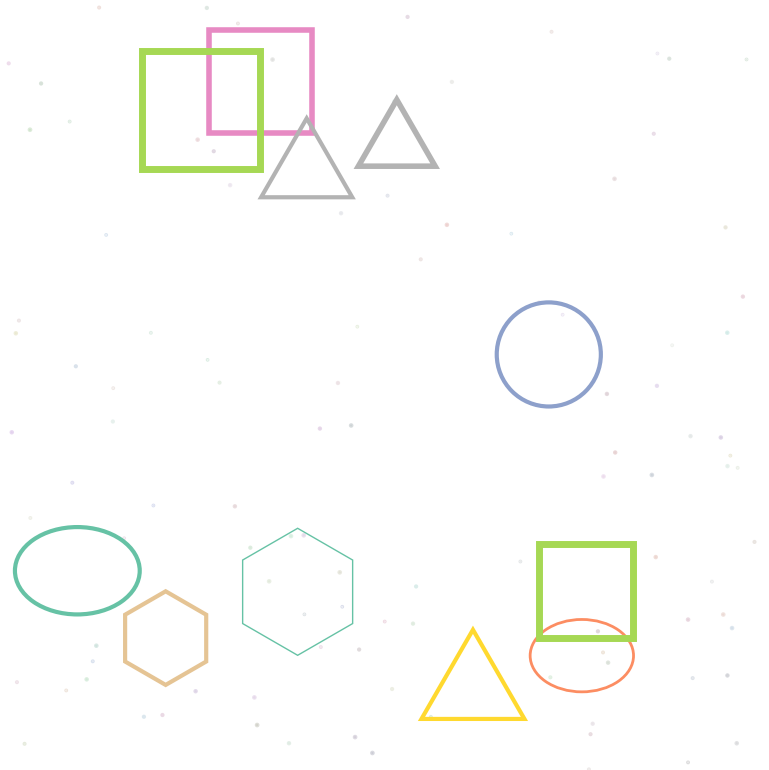[{"shape": "hexagon", "thickness": 0.5, "radius": 0.41, "center": [0.387, 0.231]}, {"shape": "oval", "thickness": 1.5, "radius": 0.41, "center": [0.1, 0.259]}, {"shape": "oval", "thickness": 1, "radius": 0.34, "center": [0.756, 0.148]}, {"shape": "circle", "thickness": 1.5, "radius": 0.34, "center": [0.713, 0.54]}, {"shape": "square", "thickness": 2, "radius": 0.34, "center": [0.338, 0.894]}, {"shape": "square", "thickness": 2.5, "radius": 0.38, "center": [0.261, 0.857]}, {"shape": "square", "thickness": 2.5, "radius": 0.31, "center": [0.762, 0.233]}, {"shape": "triangle", "thickness": 1.5, "radius": 0.39, "center": [0.614, 0.105]}, {"shape": "hexagon", "thickness": 1.5, "radius": 0.3, "center": [0.215, 0.171]}, {"shape": "triangle", "thickness": 1.5, "radius": 0.34, "center": [0.398, 0.778]}, {"shape": "triangle", "thickness": 2, "radius": 0.29, "center": [0.515, 0.813]}]